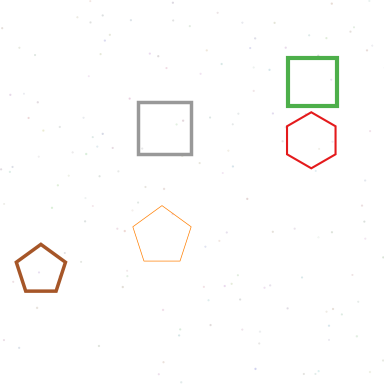[{"shape": "hexagon", "thickness": 1.5, "radius": 0.36, "center": [0.809, 0.636]}, {"shape": "square", "thickness": 3, "radius": 0.32, "center": [0.811, 0.787]}, {"shape": "pentagon", "thickness": 0.5, "radius": 0.4, "center": [0.421, 0.386]}, {"shape": "pentagon", "thickness": 2.5, "radius": 0.34, "center": [0.106, 0.298]}, {"shape": "square", "thickness": 2.5, "radius": 0.34, "center": [0.427, 0.668]}]